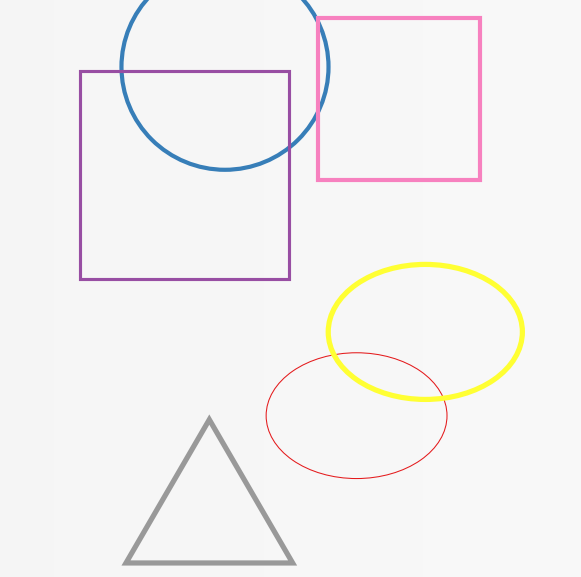[{"shape": "oval", "thickness": 0.5, "radius": 0.78, "center": [0.613, 0.279]}, {"shape": "circle", "thickness": 2, "radius": 0.89, "center": [0.387, 0.883]}, {"shape": "square", "thickness": 1.5, "radius": 0.9, "center": [0.318, 0.695]}, {"shape": "oval", "thickness": 2.5, "radius": 0.84, "center": [0.732, 0.424]}, {"shape": "square", "thickness": 2, "radius": 0.7, "center": [0.687, 0.828]}, {"shape": "triangle", "thickness": 2.5, "radius": 0.83, "center": [0.36, 0.107]}]